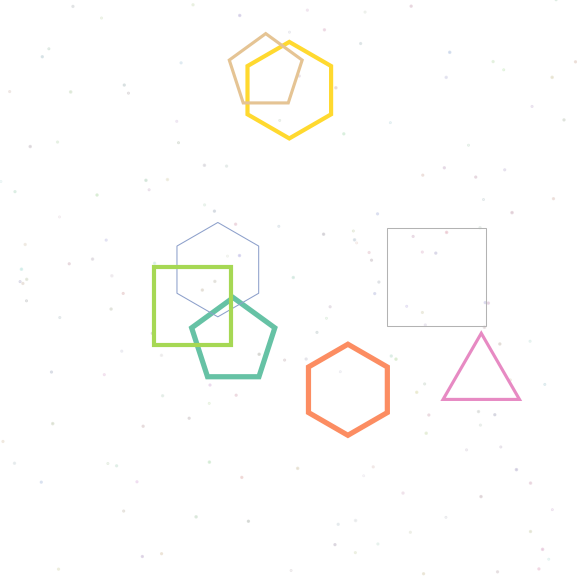[{"shape": "pentagon", "thickness": 2.5, "radius": 0.38, "center": [0.404, 0.408]}, {"shape": "hexagon", "thickness": 2.5, "radius": 0.39, "center": [0.602, 0.324]}, {"shape": "hexagon", "thickness": 0.5, "radius": 0.41, "center": [0.377, 0.532]}, {"shape": "triangle", "thickness": 1.5, "radius": 0.38, "center": [0.833, 0.346]}, {"shape": "square", "thickness": 2, "radius": 0.34, "center": [0.334, 0.47]}, {"shape": "hexagon", "thickness": 2, "radius": 0.42, "center": [0.501, 0.843]}, {"shape": "pentagon", "thickness": 1.5, "radius": 0.33, "center": [0.46, 0.875]}, {"shape": "square", "thickness": 0.5, "radius": 0.43, "center": [0.756, 0.519]}]